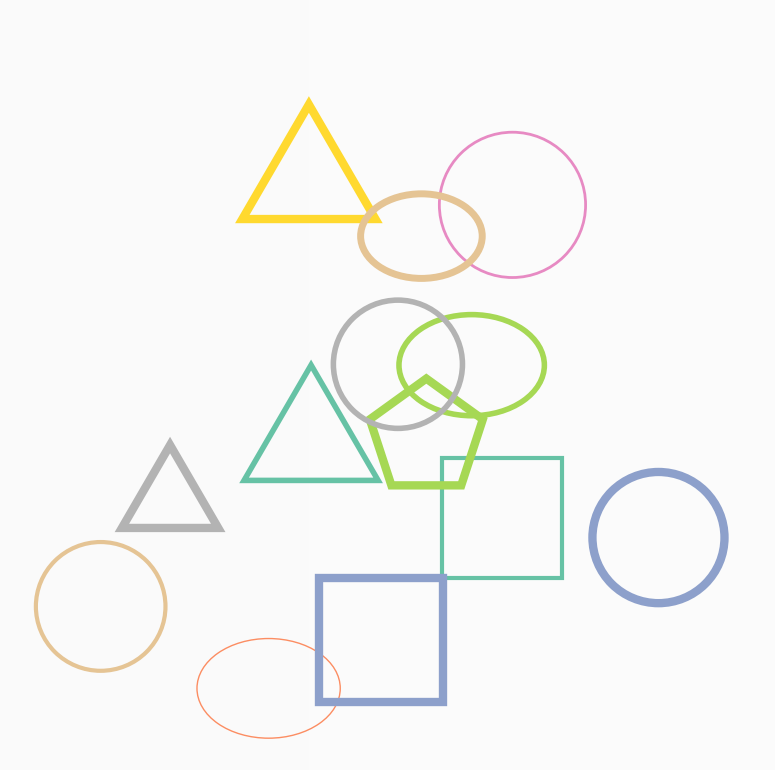[{"shape": "square", "thickness": 1.5, "radius": 0.39, "center": [0.648, 0.328]}, {"shape": "triangle", "thickness": 2, "radius": 0.5, "center": [0.401, 0.426]}, {"shape": "oval", "thickness": 0.5, "radius": 0.46, "center": [0.347, 0.106]}, {"shape": "square", "thickness": 3, "radius": 0.4, "center": [0.492, 0.169]}, {"shape": "circle", "thickness": 3, "radius": 0.43, "center": [0.85, 0.302]}, {"shape": "circle", "thickness": 1, "radius": 0.47, "center": [0.661, 0.734]}, {"shape": "oval", "thickness": 2, "radius": 0.47, "center": [0.609, 0.526]}, {"shape": "pentagon", "thickness": 3, "radius": 0.38, "center": [0.55, 0.432]}, {"shape": "triangle", "thickness": 3, "radius": 0.5, "center": [0.399, 0.765]}, {"shape": "circle", "thickness": 1.5, "radius": 0.42, "center": [0.13, 0.212]}, {"shape": "oval", "thickness": 2.5, "radius": 0.39, "center": [0.544, 0.693]}, {"shape": "circle", "thickness": 2, "radius": 0.42, "center": [0.513, 0.527]}, {"shape": "triangle", "thickness": 3, "radius": 0.36, "center": [0.219, 0.35]}]